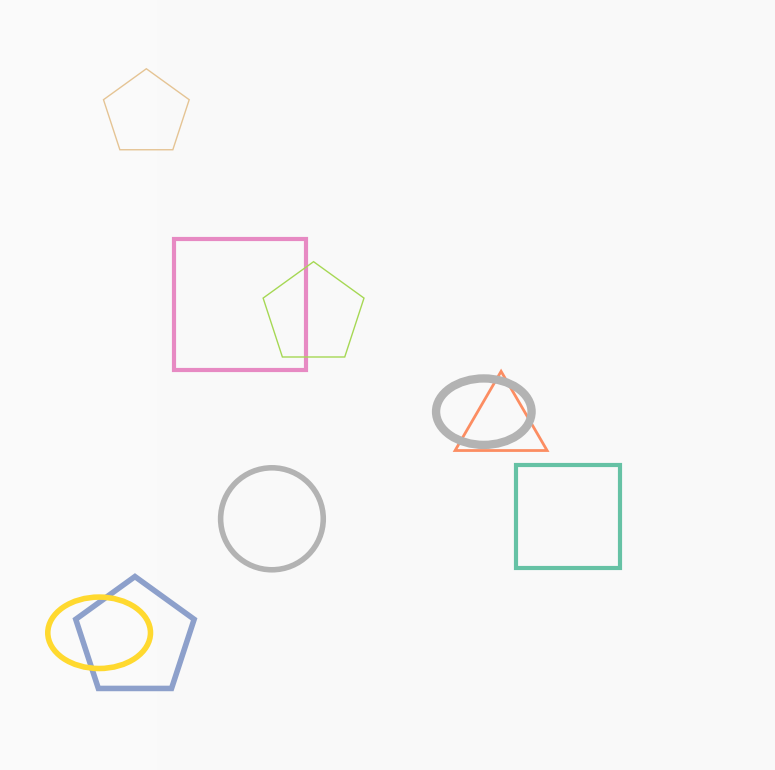[{"shape": "square", "thickness": 1.5, "radius": 0.34, "center": [0.732, 0.329]}, {"shape": "triangle", "thickness": 1, "radius": 0.34, "center": [0.647, 0.449]}, {"shape": "pentagon", "thickness": 2, "radius": 0.4, "center": [0.174, 0.171]}, {"shape": "square", "thickness": 1.5, "radius": 0.43, "center": [0.31, 0.605]}, {"shape": "pentagon", "thickness": 0.5, "radius": 0.34, "center": [0.405, 0.592]}, {"shape": "oval", "thickness": 2, "radius": 0.33, "center": [0.128, 0.178]}, {"shape": "pentagon", "thickness": 0.5, "radius": 0.29, "center": [0.189, 0.853]}, {"shape": "oval", "thickness": 3, "radius": 0.31, "center": [0.624, 0.465]}, {"shape": "circle", "thickness": 2, "radius": 0.33, "center": [0.351, 0.326]}]